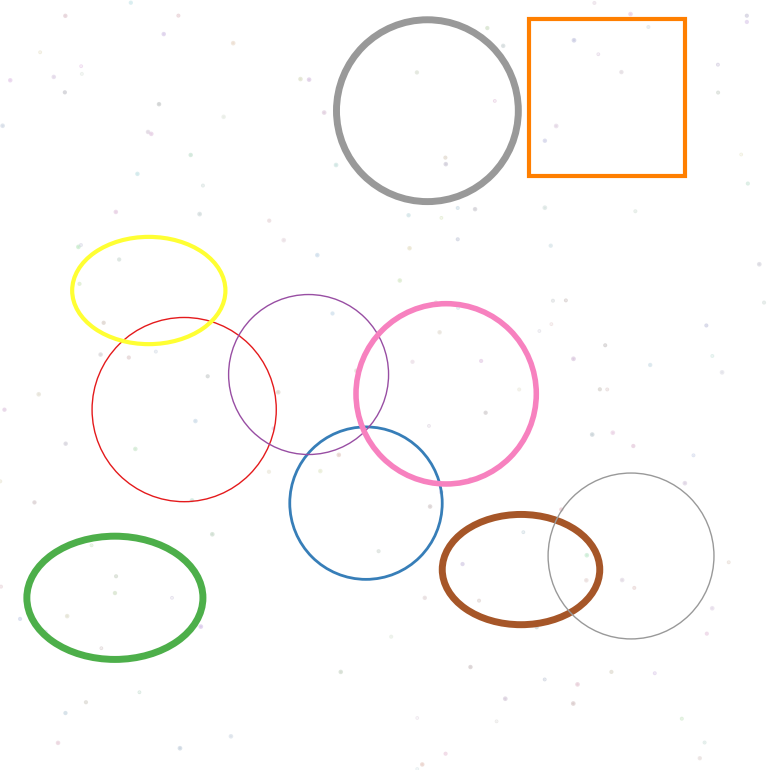[{"shape": "circle", "thickness": 0.5, "radius": 0.6, "center": [0.239, 0.468]}, {"shape": "circle", "thickness": 1, "radius": 0.49, "center": [0.475, 0.347]}, {"shape": "oval", "thickness": 2.5, "radius": 0.57, "center": [0.149, 0.224]}, {"shape": "circle", "thickness": 0.5, "radius": 0.52, "center": [0.401, 0.514]}, {"shape": "square", "thickness": 1.5, "radius": 0.51, "center": [0.788, 0.874]}, {"shape": "oval", "thickness": 1.5, "radius": 0.5, "center": [0.193, 0.623]}, {"shape": "oval", "thickness": 2.5, "radius": 0.51, "center": [0.677, 0.26]}, {"shape": "circle", "thickness": 2, "radius": 0.59, "center": [0.579, 0.489]}, {"shape": "circle", "thickness": 2.5, "radius": 0.59, "center": [0.555, 0.856]}, {"shape": "circle", "thickness": 0.5, "radius": 0.54, "center": [0.82, 0.278]}]